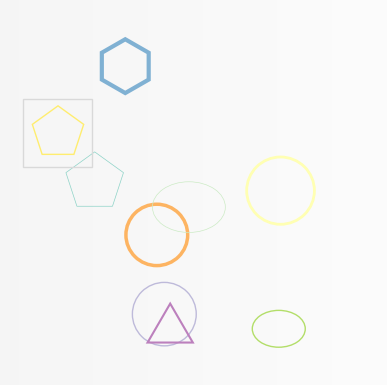[{"shape": "pentagon", "thickness": 0.5, "radius": 0.39, "center": [0.244, 0.527]}, {"shape": "circle", "thickness": 2, "radius": 0.44, "center": [0.724, 0.505]}, {"shape": "circle", "thickness": 1, "radius": 0.41, "center": [0.424, 0.184]}, {"shape": "hexagon", "thickness": 3, "radius": 0.35, "center": [0.323, 0.828]}, {"shape": "circle", "thickness": 2.5, "radius": 0.4, "center": [0.405, 0.39]}, {"shape": "oval", "thickness": 1, "radius": 0.34, "center": [0.719, 0.146]}, {"shape": "square", "thickness": 1, "radius": 0.45, "center": [0.149, 0.654]}, {"shape": "triangle", "thickness": 1.5, "radius": 0.34, "center": [0.439, 0.144]}, {"shape": "oval", "thickness": 0.5, "radius": 0.47, "center": [0.487, 0.462]}, {"shape": "pentagon", "thickness": 1, "radius": 0.35, "center": [0.15, 0.655]}]